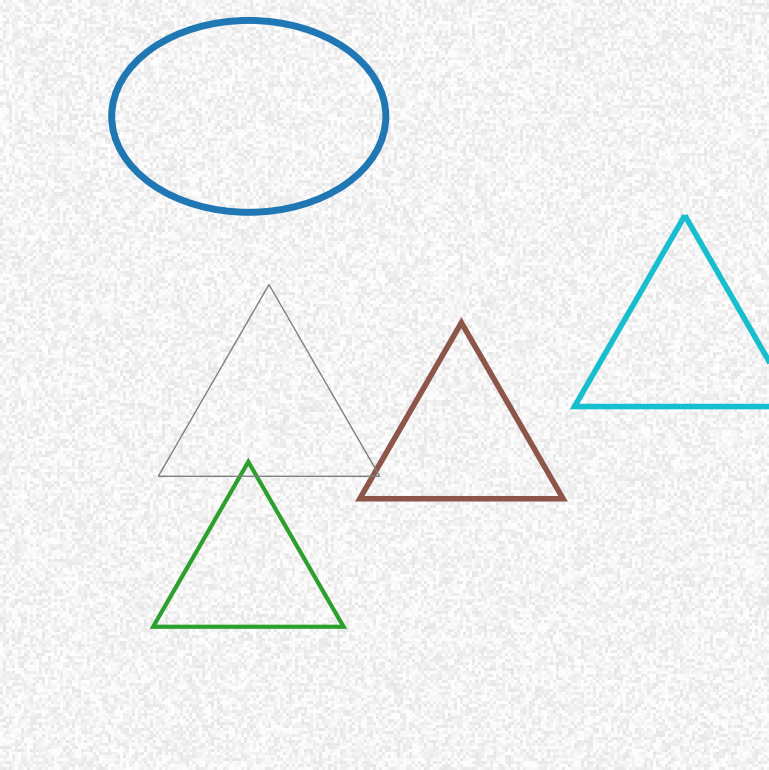[{"shape": "oval", "thickness": 2.5, "radius": 0.89, "center": [0.323, 0.849]}, {"shape": "triangle", "thickness": 1.5, "radius": 0.71, "center": [0.323, 0.257]}, {"shape": "triangle", "thickness": 2, "radius": 0.76, "center": [0.599, 0.429]}, {"shape": "triangle", "thickness": 0.5, "radius": 0.83, "center": [0.349, 0.464]}, {"shape": "triangle", "thickness": 2, "radius": 0.83, "center": [0.889, 0.555]}]